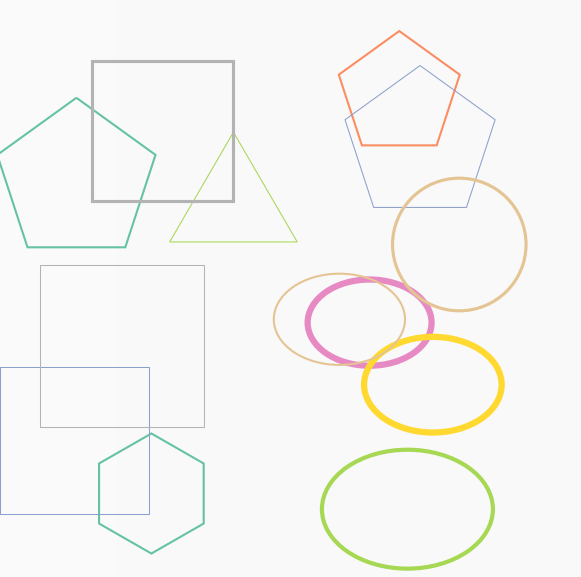[{"shape": "pentagon", "thickness": 1, "radius": 0.72, "center": [0.131, 0.687]}, {"shape": "hexagon", "thickness": 1, "radius": 0.52, "center": [0.26, 0.145]}, {"shape": "pentagon", "thickness": 1, "radius": 0.55, "center": [0.687, 0.836]}, {"shape": "pentagon", "thickness": 0.5, "radius": 0.68, "center": [0.723, 0.75]}, {"shape": "square", "thickness": 0.5, "radius": 0.64, "center": [0.128, 0.236]}, {"shape": "oval", "thickness": 3, "radius": 0.53, "center": [0.636, 0.441]}, {"shape": "triangle", "thickness": 0.5, "radius": 0.63, "center": [0.402, 0.644]}, {"shape": "oval", "thickness": 2, "radius": 0.74, "center": [0.701, 0.117]}, {"shape": "oval", "thickness": 3, "radius": 0.59, "center": [0.745, 0.333]}, {"shape": "oval", "thickness": 1, "radius": 0.56, "center": [0.584, 0.446]}, {"shape": "circle", "thickness": 1.5, "radius": 0.57, "center": [0.79, 0.576]}, {"shape": "square", "thickness": 1.5, "radius": 0.61, "center": [0.279, 0.772]}, {"shape": "square", "thickness": 0.5, "radius": 0.7, "center": [0.21, 0.4]}]